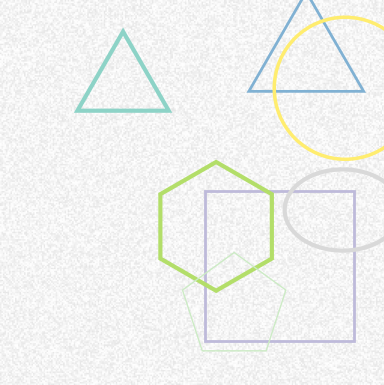[{"shape": "triangle", "thickness": 3, "radius": 0.68, "center": [0.32, 0.781]}, {"shape": "square", "thickness": 2, "radius": 0.97, "center": [0.726, 0.309]}, {"shape": "triangle", "thickness": 2, "radius": 0.86, "center": [0.795, 0.849]}, {"shape": "hexagon", "thickness": 3, "radius": 0.84, "center": [0.561, 0.412]}, {"shape": "oval", "thickness": 3, "radius": 0.75, "center": [0.89, 0.455]}, {"shape": "pentagon", "thickness": 1, "radius": 0.71, "center": [0.608, 0.203]}, {"shape": "circle", "thickness": 2.5, "radius": 0.92, "center": [0.897, 0.771]}]